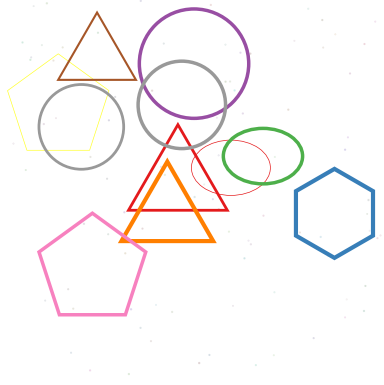[{"shape": "triangle", "thickness": 2, "radius": 0.74, "center": [0.462, 0.528]}, {"shape": "oval", "thickness": 0.5, "radius": 0.51, "center": [0.6, 0.564]}, {"shape": "hexagon", "thickness": 3, "radius": 0.58, "center": [0.869, 0.446]}, {"shape": "oval", "thickness": 2.5, "radius": 0.51, "center": [0.683, 0.594]}, {"shape": "circle", "thickness": 2.5, "radius": 0.71, "center": [0.504, 0.835]}, {"shape": "triangle", "thickness": 3, "radius": 0.69, "center": [0.435, 0.443]}, {"shape": "pentagon", "thickness": 0.5, "radius": 0.69, "center": [0.151, 0.722]}, {"shape": "triangle", "thickness": 1.5, "radius": 0.58, "center": [0.252, 0.851]}, {"shape": "pentagon", "thickness": 2.5, "radius": 0.73, "center": [0.24, 0.3]}, {"shape": "circle", "thickness": 2, "radius": 0.55, "center": [0.211, 0.67]}, {"shape": "circle", "thickness": 2.5, "radius": 0.57, "center": [0.472, 0.728]}]